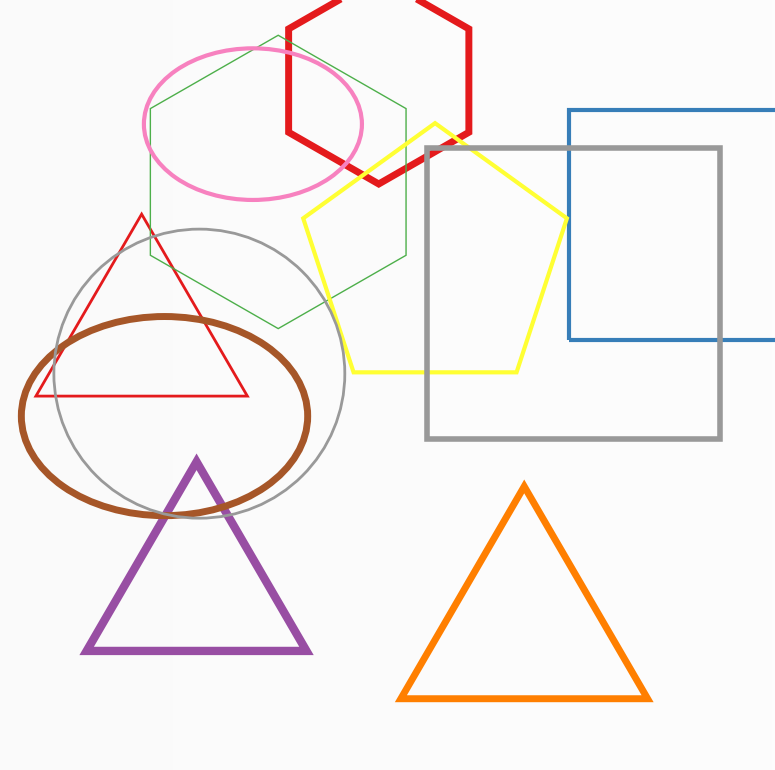[{"shape": "triangle", "thickness": 1, "radius": 0.79, "center": [0.183, 0.564]}, {"shape": "hexagon", "thickness": 2.5, "radius": 0.67, "center": [0.489, 0.895]}, {"shape": "square", "thickness": 1.5, "radius": 0.75, "center": [0.884, 0.708]}, {"shape": "hexagon", "thickness": 0.5, "radius": 0.95, "center": [0.359, 0.764]}, {"shape": "triangle", "thickness": 3, "radius": 0.82, "center": [0.254, 0.237]}, {"shape": "triangle", "thickness": 2.5, "radius": 0.92, "center": [0.676, 0.184]}, {"shape": "pentagon", "thickness": 1.5, "radius": 0.89, "center": [0.561, 0.661]}, {"shape": "oval", "thickness": 2.5, "radius": 0.92, "center": [0.212, 0.46]}, {"shape": "oval", "thickness": 1.5, "radius": 0.7, "center": [0.326, 0.839]}, {"shape": "circle", "thickness": 1, "radius": 0.94, "center": [0.257, 0.515]}, {"shape": "square", "thickness": 2, "radius": 0.95, "center": [0.74, 0.619]}]